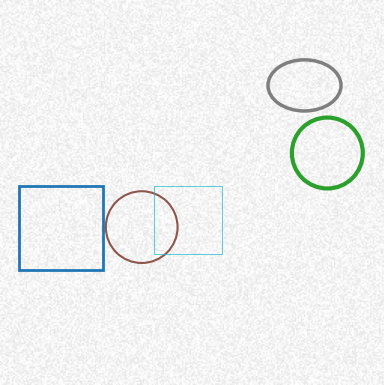[{"shape": "square", "thickness": 2, "radius": 0.54, "center": [0.158, 0.408]}, {"shape": "circle", "thickness": 3, "radius": 0.46, "center": [0.85, 0.603]}, {"shape": "circle", "thickness": 1.5, "radius": 0.47, "center": [0.368, 0.41]}, {"shape": "oval", "thickness": 2.5, "radius": 0.47, "center": [0.791, 0.778]}, {"shape": "square", "thickness": 0.5, "radius": 0.44, "center": [0.489, 0.428]}]